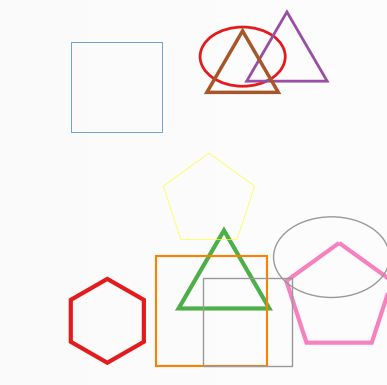[{"shape": "hexagon", "thickness": 3, "radius": 0.54, "center": [0.277, 0.167]}, {"shape": "oval", "thickness": 2, "radius": 0.55, "center": [0.626, 0.853]}, {"shape": "square", "thickness": 0.5, "radius": 0.58, "center": [0.3, 0.774]}, {"shape": "triangle", "thickness": 3, "radius": 0.68, "center": [0.578, 0.266]}, {"shape": "triangle", "thickness": 2, "radius": 0.6, "center": [0.74, 0.849]}, {"shape": "square", "thickness": 1.5, "radius": 0.72, "center": [0.547, 0.192]}, {"shape": "pentagon", "thickness": 0.5, "radius": 0.62, "center": [0.539, 0.478]}, {"shape": "triangle", "thickness": 2.5, "radius": 0.53, "center": [0.626, 0.813]}, {"shape": "pentagon", "thickness": 3, "radius": 0.72, "center": [0.875, 0.226]}, {"shape": "oval", "thickness": 1, "radius": 0.75, "center": [0.856, 0.332]}, {"shape": "square", "thickness": 1, "radius": 0.57, "center": [0.639, 0.163]}]